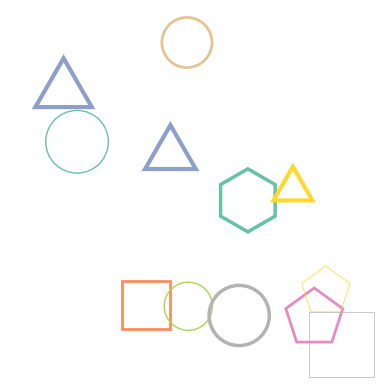[{"shape": "circle", "thickness": 1, "radius": 0.41, "center": [0.2, 0.632]}, {"shape": "hexagon", "thickness": 2.5, "radius": 0.41, "center": [0.644, 0.48]}, {"shape": "square", "thickness": 2, "radius": 0.31, "center": [0.379, 0.208]}, {"shape": "triangle", "thickness": 3, "radius": 0.42, "center": [0.165, 0.764]}, {"shape": "triangle", "thickness": 3, "radius": 0.38, "center": [0.443, 0.599]}, {"shape": "pentagon", "thickness": 2, "radius": 0.39, "center": [0.816, 0.174]}, {"shape": "circle", "thickness": 1, "radius": 0.31, "center": [0.489, 0.205]}, {"shape": "triangle", "thickness": 3, "radius": 0.29, "center": [0.761, 0.509]}, {"shape": "pentagon", "thickness": 0.5, "radius": 0.33, "center": [0.846, 0.243]}, {"shape": "circle", "thickness": 2, "radius": 0.33, "center": [0.486, 0.89]}, {"shape": "square", "thickness": 0.5, "radius": 0.42, "center": [0.888, 0.105]}, {"shape": "circle", "thickness": 2.5, "radius": 0.39, "center": [0.621, 0.181]}]